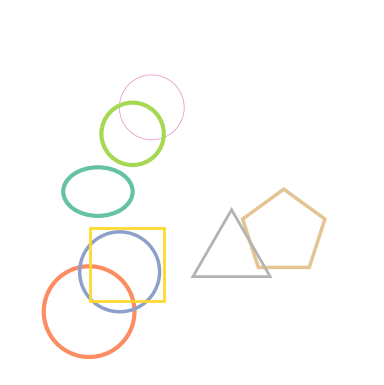[{"shape": "oval", "thickness": 3, "radius": 0.45, "center": [0.254, 0.502]}, {"shape": "circle", "thickness": 3, "radius": 0.59, "center": [0.231, 0.191]}, {"shape": "circle", "thickness": 2.5, "radius": 0.52, "center": [0.311, 0.294]}, {"shape": "circle", "thickness": 0.5, "radius": 0.42, "center": [0.394, 0.721]}, {"shape": "circle", "thickness": 3, "radius": 0.41, "center": [0.344, 0.652]}, {"shape": "square", "thickness": 2, "radius": 0.48, "center": [0.329, 0.313]}, {"shape": "pentagon", "thickness": 2.5, "radius": 0.56, "center": [0.737, 0.396]}, {"shape": "triangle", "thickness": 2, "radius": 0.58, "center": [0.601, 0.339]}]